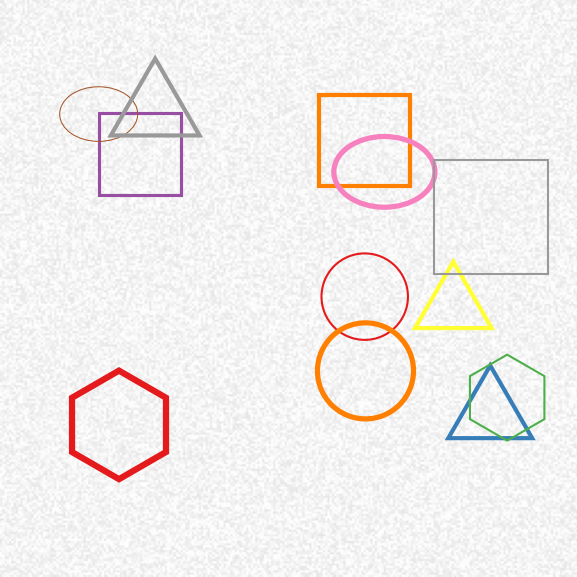[{"shape": "circle", "thickness": 1, "radius": 0.37, "center": [0.632, 0.485]}, {"shape": "hexagon", "thickness": 3, "radius": 0.47, "center": [0.206, 0.263]}, {"shape": "triangle", "thickness": 2, "radius": 0.42, "center": [0.849, 0.282]}, {"shape": "hexagon", "thickness": 1, "radius": 0.37, "center": [0.878, 0.311]}, {"shape": "square", "thickness": 1.5, "radius": 0.35, "center": [0.242, 0.732]}, {"shape": "circle", "thickness": 2.5, "radius": 0.42, "center": [0.633, 0.357]}, {"shape": "square", "thickness": 2, "radius": 0.39, "center": [0.631, 0.756]}, {"shape": "triangle", "thickness": 2, "radius": 0.38, "center": [0.785, 0.469]}, {"shape": "oval", "thickness": 0.5, "radius": 0.34, "center": [0.171, 0.802]}, {"shape": "oval", "thickness": 2.5, "radius": 0.44, "center": [0.666, 0.702]}, {"shape": "triangle", "thickness": 2, "radius": 0.44, "center": [0.269, 0.809]}, {"shape": "square", "thickness": 1, "radius": 0.49, "center": [0.851, 0.623]}]